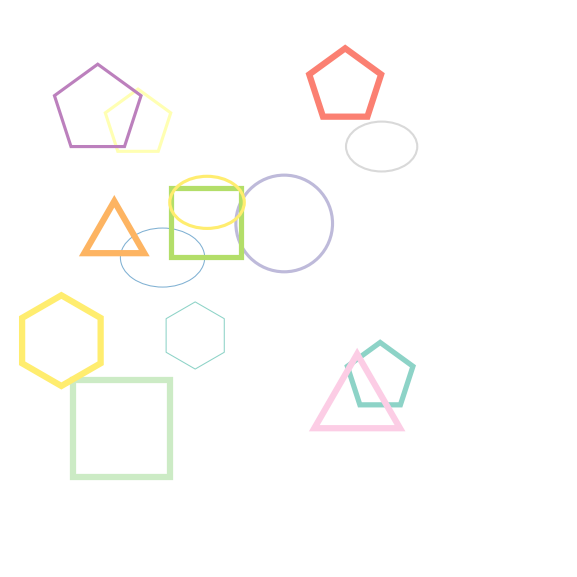[{"shape": "pentagon", "thickness": 2.5, "radius": 0.3, "center": [0.658, 0.346]}, {"shape": "hexagon", "thickness": 0.5, "radius": 0.29, "center": [0.338, 0.418]}, {"shape": "pentagon", "thickness": 1.5, "radius": 0.3, "center": [0.239, 0.785]}, {"shape": "circle", "thickness": 1.5, "radius": 0.42, "center": [0.492, 0.612]}, {"shape": "pentagon", "thickness": 3, "radius": 0.33, "center": [0.598, 0.85]}, {"shape": "oval", "thickness": 0.5, "radius": 0.36, "center": [0.281, 0.553]}, {"shape": "triangle", "thickness": 3, "radius": 0.3, "center": [0.198, 0.591]}, {"shape": "square", "thickness": 2.5, "radius": 0.3, "center": [0.356, 0.614]}, {"shape": "triangle", "thickness": 3, "radius": 0.43, "center": [0.618, 0.3]}, {"shape": "oval", "thickness": 1, "radius": 0.31, "center": [0.661, 0.745]}, {"shape": "pentagon", "thickness": 1.5, "radius": 0.39, "center": [0.169, 0.809]}, {"shape": "square", "thickness": 3, "radius": 0.42, "center": [0.21, 0.257]}, {"shape": "oval", "thickness": 1.5, "radius": 0.32, "center": [0.359, 0.649]}, {"shape": "hexagon", "thickness": 3, "radius": 0.39, "center": [0.106, 0.409]}]